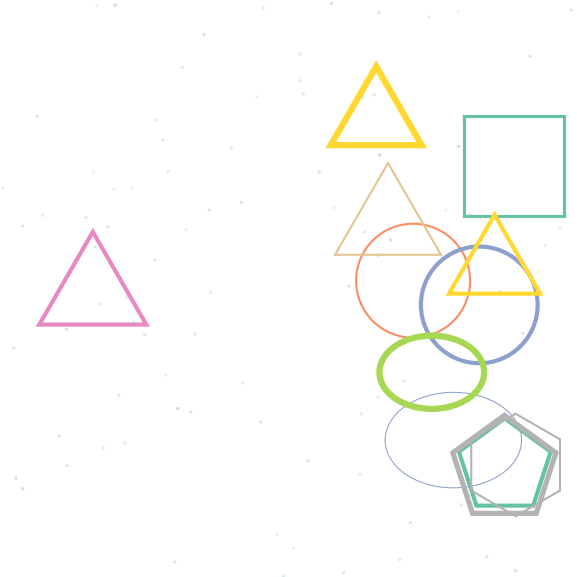[{"shape": "square", "thickness": 1.5, "radius": 0.43, "center": [0.889, 0.711]}, {"shape": "pentagon", "thickness": 2, "radius": 0.42, "center": [0.874, 0.191]}, {"shape": "circle", "thickness": 1, "radius": 0.49, "center": [0.715, 0.513]}, {"shape": "oval", "thickness": 0.5, "radius": 0.59, "center": [0.785, 0.237]}, {"shape": "circle", "thickness": 2, "radius": 0.51, "center": [0.83, 0.471]}, {"shape": "triangle", "thickness": 2, "radius": 0.54, "center": [0.161, 0.491]}, {"shape": "oval", "thickness": 3, "radius": 0.45, "center": [0.748, 0.355]}, {"shape": "triangle", "thickness": 2, "radius": 0.46, "center": [0.856, 0.536]}, {"shape": "triangle", "thickness": 3, "radius": 0.45, "center": [0.651, 0.793]}, {"shape": "triangle", "thickness": 1, "radius": 0.53, "center": [0.672, 0.611]}, {"shape": "pentagon", "thickness": 2.5, "radius": 0.47, "center": [0.873, 0.186]}, {"shape": "hexagon", "thickness": 1, "radius": 0.44, "center": [0.893, 0.194]}]